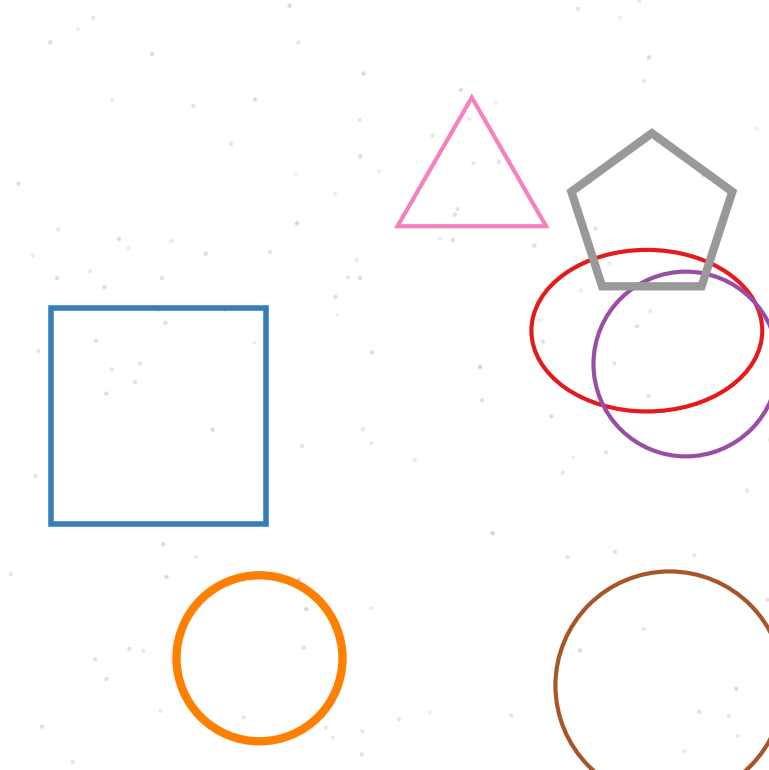[{"shape": "oval", "thickness": 1.5, "radius": 0.75, "center": [0.84, 0.571]}, {"shape": "square", "thickness": 2, "radius": 0.7, "center": [0.206, 0.46]}, {"shape": "circle", "thickness": 1.5, "radius": 0.6, "center": [0.891, 0.527]}, {"shape": "circle", "thickness": 3, "radius": 0.54, "center": [0.337, 0.145]}, {"shape": "circle", "thickness": 1.5, "radius": 0.74, "center": [0.87, 0.11]}, {"shape": "triangle", "thickness": 1.5, "radius": 0.56, "center": [0.613, 0.762]}, {"shape": "pentagon", "thickness": 3, "radius": 0.55, "center": [0.847, 0.717]}]